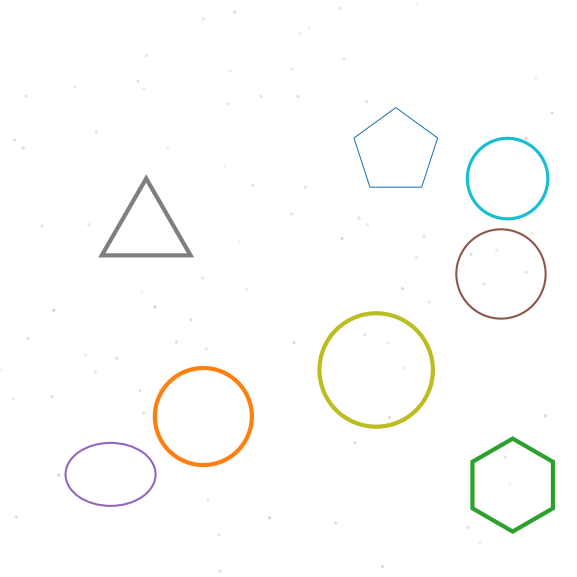[{"shape": "pentagon", "thickness": 0.5, "radius": 0.38, "center": [0.685, 0.737]}, {"shape": "circle", "thickness": 2, "radius": 0.42, "center": [0.352, 0.278]}, {"shape": "hexagon", "thickness": 2, "radius": 0.4, "center": [0.888, 0.159]}, {"shape": "oval", "thickness": 1, "radius": 0.39, "center": [0.191, 0.178]}, {"shape": "circle", "thickness": 1, "radius": 0.39, "center": [0.867, 0.525]}, {"shape": "triangle", "thickness": 2, "radius": 0.44, "center": [0.253, 0.601]}, {"shape": "circle", "thickness": 2, "radius": 0.49, "center": [0.651, 0.358]}, {"shape": "circle", "thickness": 1.5, "radius": 0.35, "center": [0.879, 0.69]}]